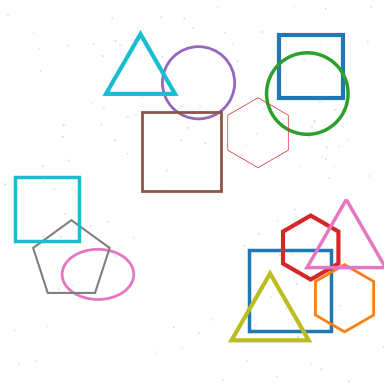[{"shape": "square", "thickness": 2.5, "radius": 0.53, "center": [0.753, 0.246]}, {"shape": "square", "thickness": 3, "radius": 0.41, "center": [0.808, 0.827]}, {"shape": "hexagon", "thickness": 2, "radius": 0.44, "center": [0.895, 0.225]}, {"shape": "circle", "thickness": 2.5, "radius": 0.53, "center": [0.798, 0.757]}, {"shape": "hexagon", "thickness": 0.5, "radius": 0.45, "center": [0.67, 0.655]}, {"shape": "hexagon", "thickness": 3, "radius": 0.42, "center": [0.807, 0.357]}, {"shape": "circle", "thickness": 2, "radius": 0.47, "center": [0.516, 0.785]}, {"shape": "square", "thickness": 2, "radius": 0.51, "center": [0.472, 0.606]}, {"shape": "oval", "thickness": 2, "radius": 0.47, "center": [0.254, 0.287]}, {"shape": "triangle", "thickness": 2.5, "radius": 0.59, "center": [0.899, 0.364]}, {"shape": "pentagon", "thickness": 1.5, "radius": 0.52, "center": [0.185, 0.324]}, {"shape": "triangle", "thickness": 3, "radius": 0.58, "center": [0.702, 0.174]}, {"shape": "square", "thickness": 2.5, "radius": 0.41, "center": [0.122, 0.457]}, {"shape": "triangle", "thickness": 3, "radius": 0.52, "center": [0.365, 0.808]}]